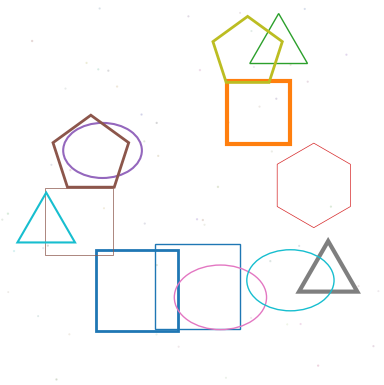[{"shape": "square", "thickness": 1, "radius": 0.56, "center": [0.513, 0.256]}, {"shape": "square", "thickness": 2, "radius": 0.53, "center": [0.356, 0.245]}, {"shape": "square", "thickness": 3, "radius": 0.41, "center": [0.671, 0.708]}, {"shape": "triangle", "thickness": 1, "radius": 0.43, "center": [0.724, 0.878]}, {"shape": "hexagon", "thickness": 0.5, "radius": 0.55, "center": [0.815, 0.518]}, {"shape": "oval", "thickness": 1.5, "radius": 0.51, "center": [0.266, 0.609]}, {"shape": "square", "thickness": 0.5, "radius": 0.44, "center": [0.205, 0.424]}, {"shape": "pentagon", "thickness": 2, "radius": 0.52, "center": [0.236, 0.597]}, {"shape": "oval", "thickness": 1, "radius": 0.6, "center": [0.573, 0.228]}, {"shape": "triangle", "thickness": 3, "radius": 0.44, "center": [0.852, 0.286]}, {"shape": "pentagon", "thickness": 2, "radius": 0.47, "center": [0.643, 0.863]}, {"shape": "triangle", "thickness": 1.5, "radius": 0.43, "center": [0.12, 0.413]}, {"shape": "oval", "thickness": 1, "radius": 0.57, "center": [0.754, 0.272]}]